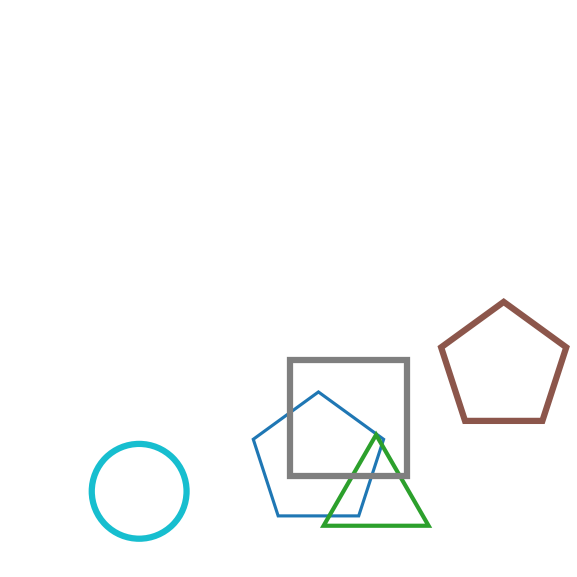[{"shape": "pentagon", "thickness": 1.5, "radius": 0.59, "center": [0.551, 0.202]}, {"shape": "triangle", "thickness": 2, "radius": 0.52, "center": [0.651, 0.141]}, {"shape": "pentagon", "thickness": 3, "radius": 0.57, "center": [0.872, 0.362]}, {"shape": "square", "thickness": 3, "radius": 0.5, "center": [0.604, 0.276]}, {"shape": "circle", "thickness": 3, "radius": 0.41, "center": [0.241, 0.148]}]